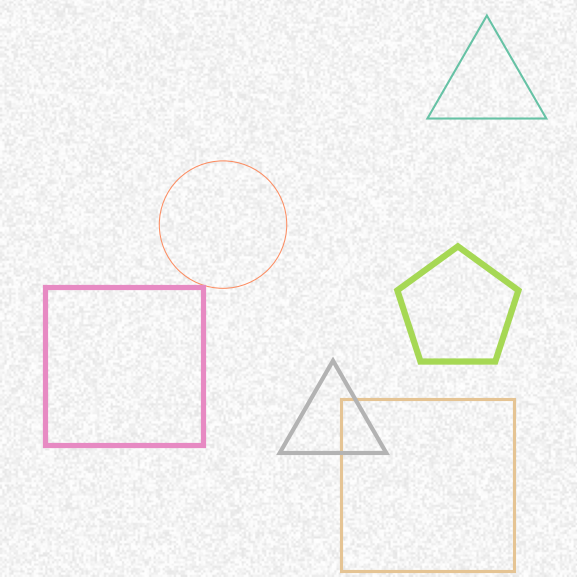[{"shape": "triangle", "thickness": 1, "radius": 0.59, "center": [0.843, 0.853]}, {"shape": "circle", "thickness": 0.5, "radius": 0.55, "center": [0.386, 0.61]}, {"shape": "square", "thickness": 2.5, "radius": 0.68, "center": [0.215, 0.365]}, {"shape": "pentagon", "thickness": 3, "radius": 0.55, "center": [0.793, 0.462]}, {"shape": "square", "thickness": 1.5, "radius": 0.75, "center": [0.74, 0.159]}, {"shape": "triangle", "thickness": 2, "radius": 0.53, "center": [0.577, 0.268]}]